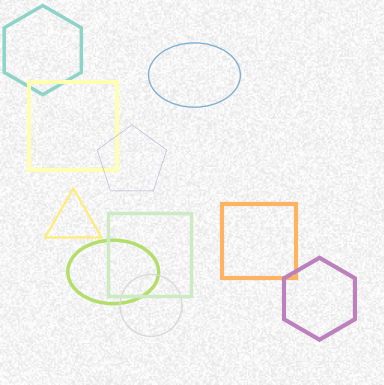[{"shape": "hexagon", "thickness": 2.5, "radius": 0.58, "center": [0.111, 0.87]}, {"shape": "square", "thickness": 3, "radius": 0.57, "center": [0.19, 0.672]}, {"shape": "pentagon", "thickness": 0.5, "radius": 0.47, "center": [0.343, 0.581]}, {"shape": "oval", "thickness": 1, "radius": 0.6, "center": [0.505, 0.805]}, {"shape": "square", "thickness": 3, "radius": 0.48, "center": [0.672, 0.374]}, {"shape": "oval", "thickness": 2.5, "radius": 0.59, "center": [0.294, 0.294]}, {"shape": "circle", "thickness": 1, "radius": 0.4, "center": [0.392, 0.207]}, {"shape": "hexagon", "thickness": 3, "radius": 0.53, "center": [0.83, 0.224]}, {"shape": "square", "thickness": 2.5, "radius": 0.53, "center": [0.388, 0.339]}, {"shape": "triangle", "thickness": 1.5, "radius": 0.42, "center": [0.19, 0.426]}]